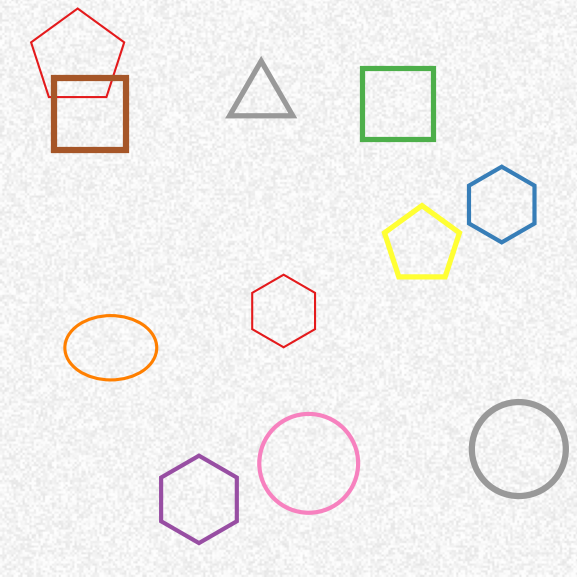[{"shape": "pentagon", "thickness": 1, "radius": 0.42, "center": [0.134, 0.9]}, {"shape": "hexagon", "thickness": 1, "radius": 0.31, "center": [0.491, 0.461]}, {"shape": "hexagon", "thickness": 2, "radius": 0.33, "center": [0.869, 0.645]}, {"shape": "square", "thickness": 2.5, "radius": 0.3, "center": [0.688, 0.82]}, {"shape": "hexagon", "thickness": 2, "radius": 0.38, "center": [0.345, 0.134]}, {"shape": "oval", "thickness": 1.5, "radius": 0.4, "center": [0.192, 0.397]}, {"shape": "pentagon", "thickness": 2.5, "radius": 0.34, "center": [0.731, 0.575]}, {"shape": "square", "thickness": 3, "radius": 0.31, "center": [0.156, 0.802]}, {"shape": "circle", "thickness": 2, "radius": 0.43, "center": [0.535, 0.197]}, {"shape": "circle", "thickness": 3, "radius": 0.41, "center": [0.898, 0.222]}, {"shape": "triangle", "thickness": 2.5, "radius": 0.32, "center": [0.452, 0.83]}]